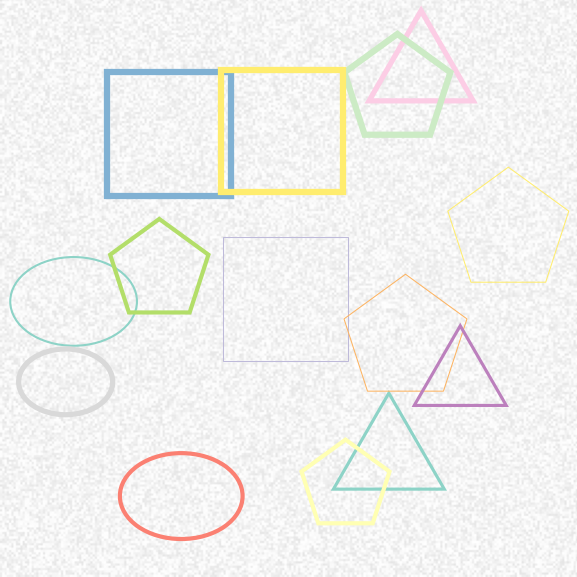[{"shape": "triangle", "thickness": 1.5, "radius": 0.55, "center": [0.673, 0.208]}, {"shape": "oval", "thickness": 1, "radius": 0.55, "center": [0.127, 0.477]}, {"shape": "pentagon", "thickness": 2, "radius": 0.4, "center": [0.598, 0.158]}, {"shape": "square", "thickness": 0.5, "radius": 0.54, "center": [0.494, 0.481]}, {"shape": "oval", "thickness": 2, "radius": 0.53, "center": [0.314, 0.14]}, {"shape": "square", "thickness": 3, "radius": 0.54, "center": [0.293, 0.767]}, {"shape": "pentagon", "thickness": 0.5, "radius": 0.56, "center": [0.702, 0.412]}, {"shape": "pentagon", "thickness": 2, "radius": 0.45, "center": [0.276, 0.53]}, {"shape": "triangle", "thickness": 2.5, "radius": 0.52, "center": [0.729, 0.877]}, {"shape": "oval", "thickness": 2.5, "radius": 0.41, "center": [0.114, 0.338]}, {"shape": "triangle", "thickness": 1.5, "radius": 0.46, "center": [0.797, 0.343]}, {"shape": "pentagon", "thickness": 3, "radius": 0.48, "center": [0.688, 0.844]}, {"shape": "pentagon", "thickness": 0.5, "radius": 0.55, "center": [0.88, 0.6]}, {"shape": "square", "thickness": 3, "radius": 0.53, "center": [0.488, 0.772]}]